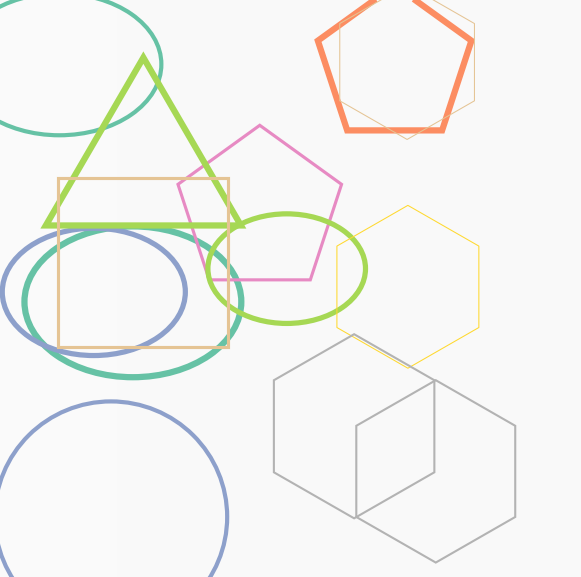[{"shape": "oval", "thickness": 2, "radius": 0.88, "center": [0.102, 0.888]}, {"shape": "oval", "thickness": 3, "radius": 0.93, "center": [0.229, 0.477]}, {"shape": "pentagon", "thickness": 3, "radius": 0.69, "center": [0.679, 0.886]}, {"shape": "circle", "thickness": 2, "radius": 1.0, "center": [0.191, 0.104]}, {"shape": "oval", "thickness": 2.5, "radius": 0.79, "center": [0.161, 0.494]}, {"shape": "pentagon", "thickness": 1.5, "radius": 0.74, "center": [0.447, 0.634]}, {"shape": "oval", "thickness": 2.5, "radius": 0.68, "center": [0.493, 0.534]}, {"shape": "triangle", "thickness": 3, "radius": 0.97, "center": [0.247, 0.706]}, {"shape": "hexagon", "thickness": 0.5, "radius": 0.7, "center": [0.702, 0.503]}, {"shape": "hexagon", "thickness": 0.5, "radius": 0.67, "center": [0.7, 0.891]}, {"shape": "square", "thickness": 1.5, "radius": 0.73, "center": [0.247, 0.544]}, {"shape": "hexagon", "thickness": 1, "radius": 0.8, "center": [0.609, 0.261]}, {"shape": "hexagon", "thickness": 1, "radius": 0.79, "center": [0.75, 0.183]}]